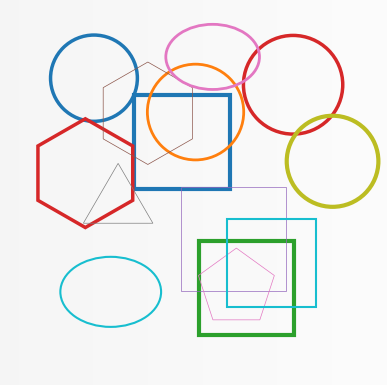[{"shape": "circle", "thickness": 2.5, "radius": 0.56, "center": [0.242, 0.797]}, {"shape": "square", "thickness": 3, "radius": 0.61, "center": [0.47, 0.632]}, {"shape": "circle", "thickness": 2, "radius": 0.62, "center": [0.505, 0.709]}, {"shape": "square", "thickness": 3, "radius": 0.61, "center": [0.636, 0.252]}, {"shape": "hexagon", "thickness": 2.5, "radius": 0.71, "center": [0.22, 0.55]}, {"shape": "circle", "thickness": 2.5, "radius": 0.64, "center": [0.756, 0.78]}, {"shape": "square", "thickness": 0.5, "radius": 0.68, "center": [0.603, 0.379]}, {"shape": "hexagon", "thickness": 0.5, "radius": 0.67, "center": [0.382, 0.706]}, {"shape": "oval", "thickness": 2, "radius": 0.6, "center": [0.549, 0.852]}, {"shape": "pentagon", "thickness": 0.5, "radius": 0.51, "center": [0.61, 0.253]}, {"shape": "triangle", "thickness": 0.5, "radius": 0.52, "center": [0.305, 0.472]}, {"shape": "circle", "thickness": 3, "radius": 0.59, "center": [0.858, 0.581]}, {"shape": "square", "thickness": 1.5, "radius": 0.57, "center": [0.701, 0.316]}, {"shape": "oval", "thickness": 1.5, "radius": 0.65, "center": [0.286, 0.242]}]